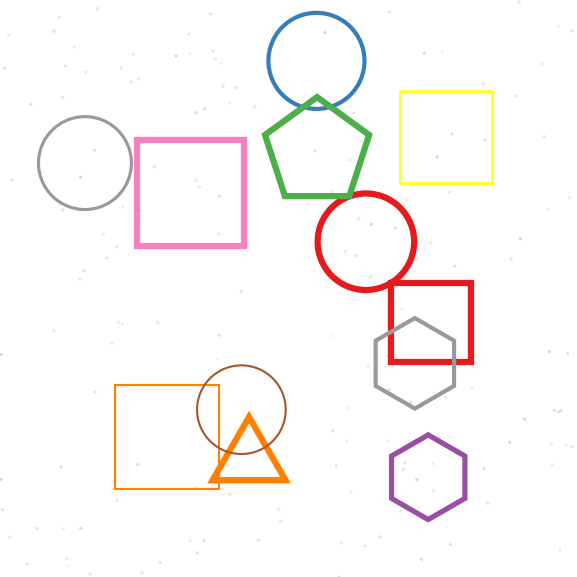[{"shape": "square", "thickness": 3, "radius": 0.34, "center": [0.746, 0.441]}, {"shape": "circle", "thickness": 3, "radius": 0.42, "center": [0.634, 0.581]}, {"shape": "circle", "thickness": 2, "radius": 0.42, "center": [0.548, 0.894]}, {"shape": "pentagon", "thickness": 3, "radius": 0.47, "center": [0.549, 0.736]}, {"shape": "hexagon", "thickness": 2.5, "radius": 0.37, "center": [0.741, 0.173]}, {"shape": "triangle", "thickness": 3, "radius": 0.36, "center": [0.431, 0.204]}, {"shape": "square", "thickness": 1, "radius": 0.45, "center": [0.289, 0.242]}, {"shape": "square", "thickness": 1.5, "radius": 0.4, "center": [0.773, 0.762]}, {"shape": "circle", "thickness": 1, "radius": 0.38, "center": [0.418, 0.29]}, {"shape": "square", "thickness": 3, "radius": 0.46, "center": [0.329, 0.665]}, {"shape": "circle", "thickness": 1.5, "radius": 0.4, "center": [0.147, 0.717]}, {"shape": "hexagon", "thickness": 2, "radius": 0.39, "center": [0.718, 0.37]}]